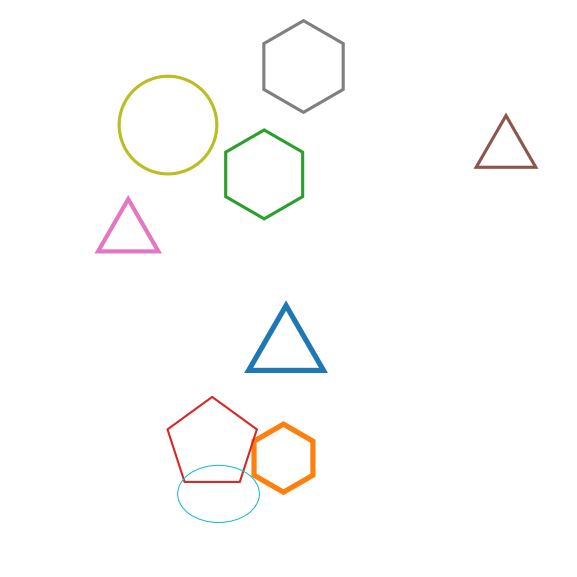[{"shape": "triangle", "thickness": 2.5, "radius": 0.37, "center": [0.495, 0.395]}, {"shape": "hexagon", "thickness": 2.5, "radius": 0.29, "center": [0.491, 0.206]}, {"shape": "hexagon", "thickness": 1.5, "radius": 0.38, "center": [0.457, 0.697]}, {"shape": "pentagon", "thickness": 1, "radius": 0.41, "center": [0.367, 0.23]}, {"shape": "triangle", "thickness": 1.5, "radius": 0.3, "center": [0.876, 0.739]}, {"shape": "triangle", "thickness": 2, "radius": 0.3, "center": [0.222, 0.594]}, {"shape": "hexagon", "thickness": 1.5, "radius": 0.4, "center": [0.526, 0.884]}, {"shape": "circle", "thickness": 1.5, "radius": 0.42, "center": [0.291, 0.783]}, {"shape": "oval", "thickness": 0.5, "radius": 0.35, "center": [0.378, 0.144]}]